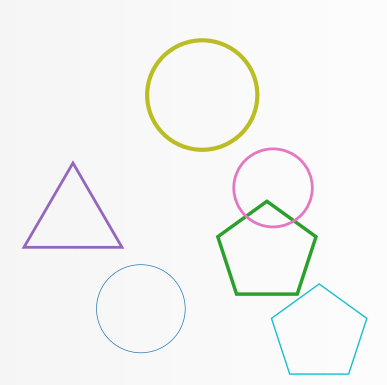[{"shape": "circle", "thickness": 0.5, "radius": 0.57, "center": [0.364, 0.198]}, {"shape": "pentagon", "thickness": 2.5, "radius": 0.67, "center": [0.689, 0.344]}, {"shape": "triangle", "thickness": 2, "radius": 0.73, "center": [0.188, 0.431]}, {"shape": "circle", "thickness": 2, "radius": 0.51, "center": [0.705, 0.512]}, {"shape": "circle", "thickness": 3, "radius": 0.71, "center": [0.522, 0.753]}, {"shape": "pentagon", "thickness": 1, "radius": 0.65, "center": [0.824, 0.133]}]